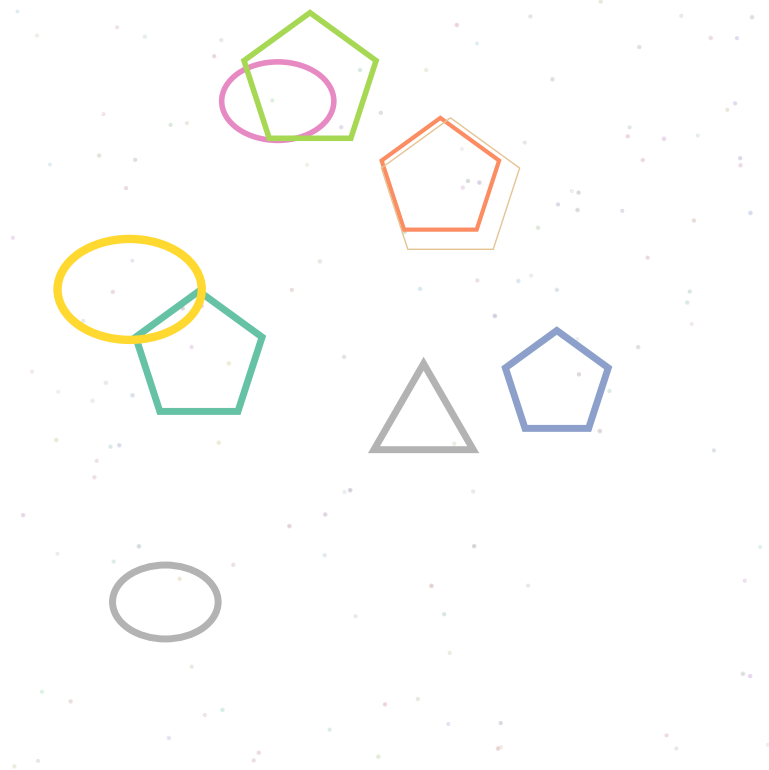[{"shape": "pentagon", "thickness": 2.5, "radius": 0.43, "center": [0.258, 0.536]}, {"shape": "pentagon", "thickness": 1.5, "radius": 0.4, "center": [0.572, 0.767]}, {"shape": "pentagon", "thickness": 2.5, "radius": 0.35, "center": [0.723, 0.5]}, {"shape": "oval", "thickness": 2, "radius": 0.36, "center": [0.361, 0.869]}, {"shape": "pentagon", "thickness": 2, "radius": 0.45, "center": [0.403, 0.893]}, {"shape": "oval", "thickness": 3, "radius": 0.47, "center": [0.168, 0.624]}, {"shape": "pentagon", "thickness": 0.5, "radius": 0.47, "center": [0.585, 0.753]}, {"shape": "oval", "thickness": 2.5, "radius": 0.34, "center": [0.215, 0.218]}, {"shape": "triangle", "thickness": 2.5, "radius": 0.37, "center": [0.55, 0.453]}]